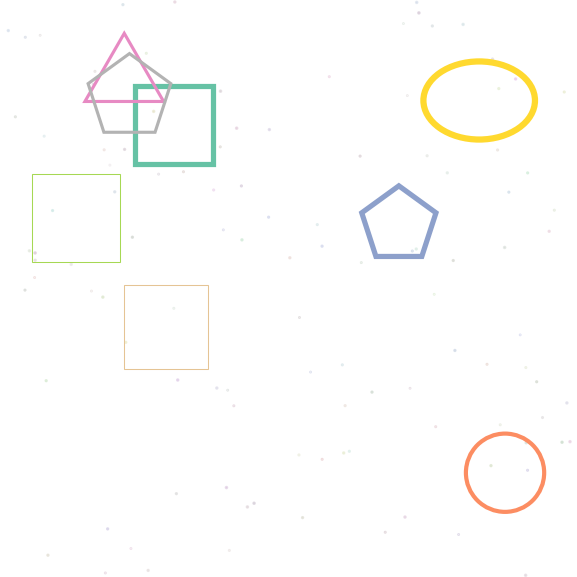[{"shape": "square", "thickness": 2.5, "radius": 0.34, "center": [0.301, 0.783]}, {"shape": "circle", "thickness": 2, "radius": 0.34, "center": [0.875, 0.181]}, {"shape": "pentagon", "thickness": 2.5, "radius": 0.34, "center": [0.691, 0.61]}, {"shape": "triangle", "thickness": 1.5, "radius": 0.39, "center": [0.215, 0.863]}, {"shape": "square", "thickness": 0.5, "radius": 0.38, "center": [0.132, 0.622]}, {"shape": "oval", "thickness": 3, "radius": 0.48, "center": [0.83, 0.825]}, {"shape": "square", "thickness": 0.5, "radius": 0.36, "center": [0.287, 0.432]}, {"shape": "pentagon", "thickness": 1.5, "radius": 0.38, "center": [0.224, 0.831]}]